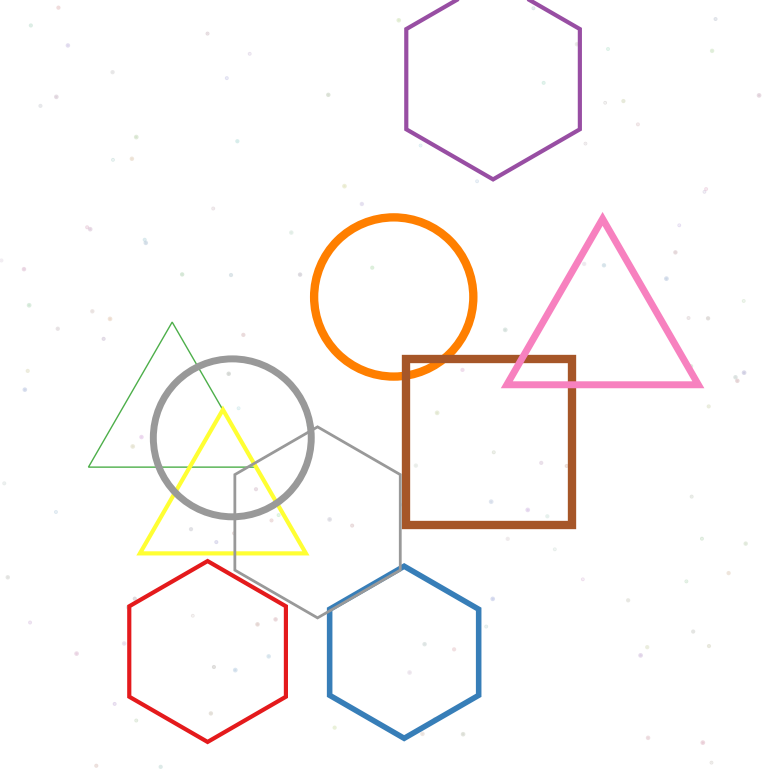[{"shape": "hexagon", "thickness": 1.5, "radius": 0.59, "center": [0.27, 0.154]}, {"shape": "hexagon", "thickness": 2, "radius": 0.56, "center": [0.525, 0.153]}, {"shape": "triangle", "thickness": 0.5, "radius": 0.63, "center": [0.224, 0.456]}, {"shape": "hexagon", "thickness": 1.5, "radius": 0.65, "center": [0.64, 0.897]}, {"shape": "circle", "thickness": 3, "radius": 0.52, "center": [0.511, 0.614]}, {"shape": "triangle", "thickness": 1.5, "radius": 0.62, "center": [0.289, 0.344]}, {"shape": "square", "thickness": 3, "radius": 0.54, "center": [0.635, 0.426]}, {"shape": "triangle", "thickness": 2.5, "radius": 0.72, "center": [0.783, 0.572]}, {"shape": "hexagon", "thickness": 1, "radius": 0.62, "center": [0.412, 0.322]}, {"shape": "circle", "thickness": 2.5, "radius": 0.51, "center": [0.302, 0.431]}]